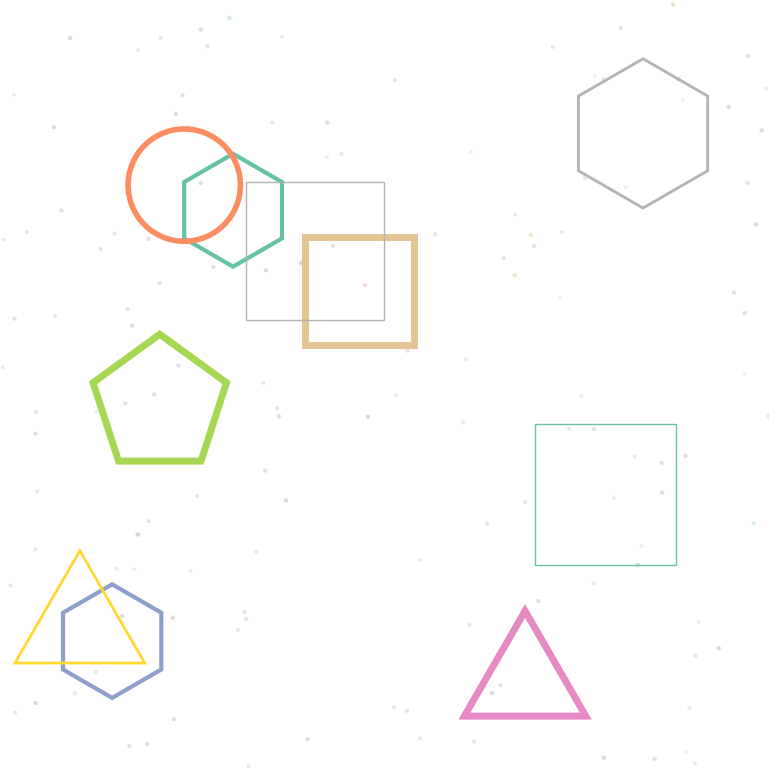[{"shape": "square", "thickness": 0.5, "radius": 0.46, "center": [0.786, 0.357]}, {"shape": "hexagon", "thickness": 1.5, "radius": 0.37, "center": [0.303, 0.727]}, {"shape": "circle", "thickness": 2, "radius": 0.36, "center": [0.239, 0.76]}, {"shape": "hexagon", "thickness": 1.5, "radius": 0.37, "center": [0.146, 0.167]}, {"shape": "triangle", "thickness": 2.5, "radius": 0.46, "center": [0.682, 0.115]}, {"shape": "pentagon", "thickness": 2.5, "radius": 0.46, "center": [0.208, 0.475]}, {"shape": "triangle", "thickness": 1, "radius": 0.49, "center": [0.104, 0.188]}, {"shape": "square", "thickness": 2.5, "radius": 0.35, "center": [0.467, 0.622]}, {"shape": "square", "thickness": 0.5, "radius": 0.45, "center": [0.409, 0.674]}, {"shape": "hexagon", "thickness": 1, "radius": 0.48, "center": [0.835, 0.827]}]